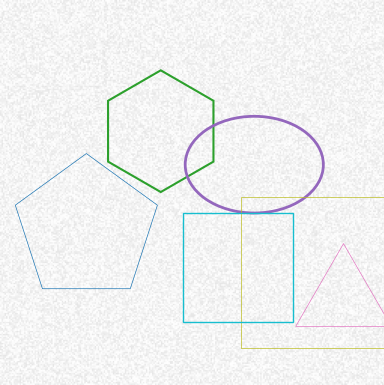[{"shape": "pentagon", "thickness": 0.5, "radius": 0.97, "center": [0.224, 0.407]}, {"shape": "hexagon", "thickness": 1.5, "radius": 0.79, "center": [0.418, 0.659]}, {"shape": "oval", "thickness": 2, "radius": 0.9, "center": [0.66, 0.572]}, {"shape": "triangle", "thickness": 0.5, "radius": 0.72, "center": [0.892, 0.224]}, {"shape": "square", "thickness": 0.5, "radius": 0.98, "center": [0.823, 0.293]}, {"shape": "square", "thickness": 1, "radius": 0.71, "center": [0.618, 0.305]}]